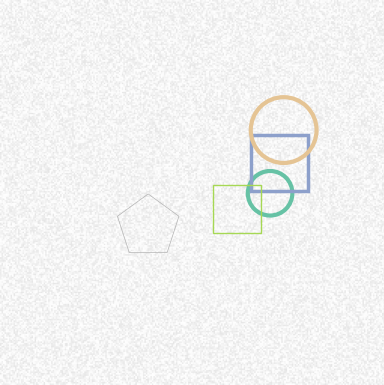[{"shape": "circle", "thickness": 3, "radius": 0.29, "center": [0.702, 0.498]}, {"shape": "square", "thickness": 2.5, "radius": 0.37, "center": [0.725, 0.577]}, {"shape": "square", "thickness": 1, "radius": 0.32, "center": [0.615, 0.457]}, {"shape": "circle", "thickness": 3, "radius": 0.43, "center": [0.737, 0.662]}, {"shape": "pentagon", "thickness": 0.5, "radius": 0.42, "center": [0.385, 0.412]}]